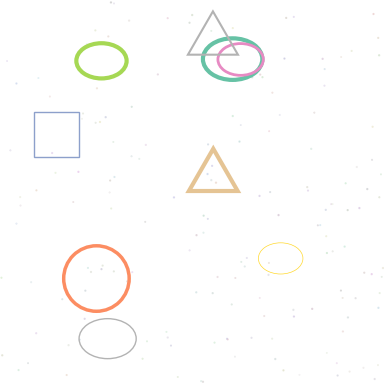[{"shape": "oval", "thickness": 3, "radius": 0.39, "center": [0.604, 0.846]}, {"shape": "circle", "thickness": 2.5, "radius": 0.43, "center": [0.25, 0.277]}, {"shape": "square", "thickness": 1, "radius": 0.3, "center": [0.147, 0.651]}, {"shape": "oval", "thickness": 2, "radius": 0.29, "center": [0.625, 0.846]}, {"shape": "oval", "thickness": 3, "radius": 0.33, "center": [0.264, 0.842]}, {"shape": "oval", "thickness": 0.5, "radius": 0.29, "center": [0.729, 0.329]}, {"shape": "triangle", "thickness": 3, "radius": 0.37, "center": [0.554, 0.54]}, {"shape": "oval", "thickness": 1, "radius": 0.37, "center": [0.28, 0.12]}, {"shape": "triangle", "thickness": 1.5, "radius": 0.38, "center": [0.553, 0.895]}]